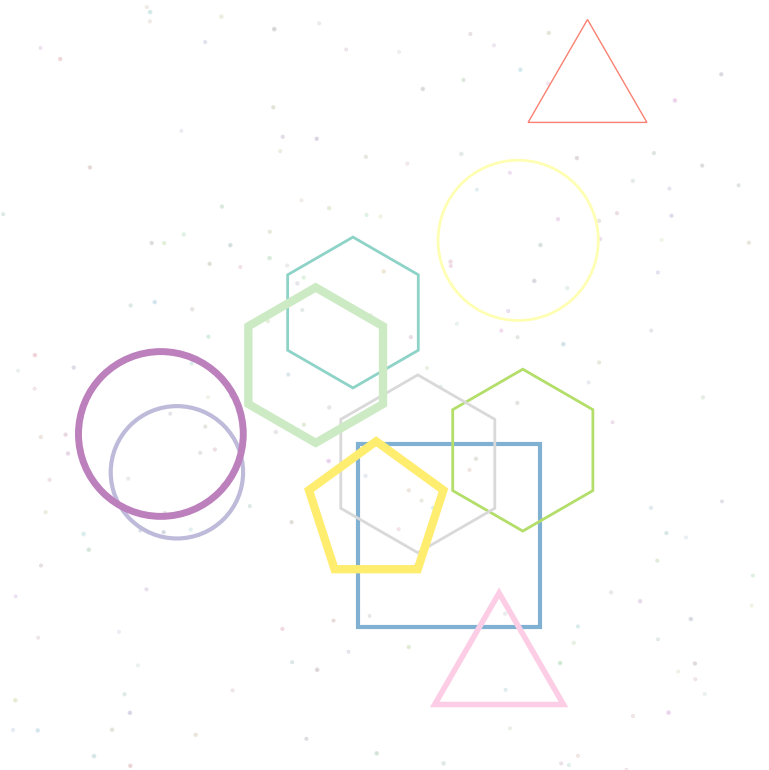[{"shape": "hexagon", "thickness": 1, "radius": 0.49, "center": [0.458, 0.594]}, {"shape": "circle", "thickness": 1, "radius": 0.52, "center": [0.673, 0.688]}, {"shape": "circle", "thickness": 1.5, "radius": 0.43, "center": [0.23, 0.387]}, {"shape": "triangle", "thickness": 0.5, "radius": 0.45, "center": [0.763, 0.886]}, {"shape": "square", "thickness": 1.5, "radius": 0.59, "center": [0.583, 0.305]}, {"shape": "hexagon", "thickness": 1, "radius": 0.53, "center": [0.679, 0.415]}, {"shape": "triangle", "thickness": 2, "radius": 0.48, "center": [0.648, 0.133]}, {"shape": "hexagon", "thickness": 1, "radius": 0.58, "center": [0.543, 0.398]}, {"shape": "circle", "thickness": 2.5, "radius": 0.54, "center": [0.209, 0.436]}, {"shape": "hexagon", "thickness": 3, "radius": 0.5, "center": [0.41, 0.526]}, {"shape": "pentagon", "thickness": 3, "radius": 0.46, "center": [0.489, 0.335]}]